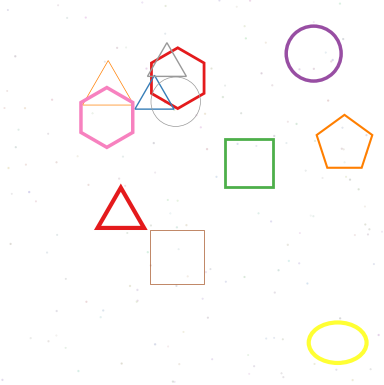[{"shape": "hexagon", "thickness": 2, "radius": 0.39, "center": [0.462, 0.797]}, {"shape": "triangle", "thickness": 3, "radius": 0.35, "center": [0.314, 0.443]}, {"shape": "triangle", "thickness": 1, "radius": 0.29, "center": [0.401, 0.746]}, {"shape": "square", "thickness": 2, "radius": 0.31, "center": [0.647, 0.576]}, {"shape": "circle", "thickness": 2.5, "radius": 0.36, "center": [0.815, 0.861]}, {"shape": "pentagon", "thickness": 1.5, "radius": 0.38, "center": [0.895, 0.626]}, {"shape": "triangle", "thickness": 0.5, "radius": 0.39, "center": [0.281, 0.766]}, {"shape": "oval", "thickness": 3, "radius": 0.38, "center": [0.877, 0.11]}, {"shape": "square", "thickness": 0.5, "radius": 0.35, "center": [0.46, 0.332]}, {"shape": "hexagon", "thickness": 2.5, "radius": 0.39, "center": [0.278, 0.695]}, {"shape": "circle", "thickness": 0.5, "radius": 0.32, "center": [0.456, 0.736]}, {"shape": "triangle", "thickness": 1, "radius": 0.29, "center": [0.434, 0.831]}]